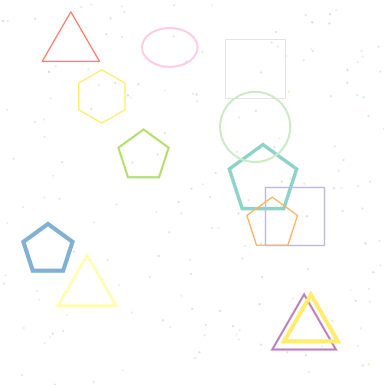[{"shape": "pentagon", "thickness": 2.5, "radius": 0.46, "center": [0.683, 0.533]}, {"shape": "triangle", "thickness": 2, "radius": 0.44, "center": [0.226, 0.25]}, {"shape": "square", "thickness": 1, "radius": 0.38, "center": [0.766, 0.439]}, {"shape": "triangle", "thickness": 1, "radius": 0.43, "center": [0.184, 0.883]}, {"shape": "pentagon", "thickness": 3, "radius": 0.34, "center": [0.125, 0.351]}, {"shape": "pentagon", "thickness": 1, "radius": 0.35, "center": [0.707, 0.419]}, {"shape": "pentagon", "thickness": 1.5, "radius": 0.34, "center": [0.373, 0.595]}, {"shape": "oval", "thickness": 1.5, "radius": 0.36, "center": [0.441, 0.877]}, {"shape": "square", "thickness": 0.5, "radius": 0.38, "center": [0.663, 0.822]}, {"shape": "triangle", "thickness": 1.5, "radius": 0.48, "center": [0.79, 0.14]}, {"shape": "circle", "thickness": 1.5, "radius": 0.46, "center": [0.663, 0.67]}, {"shape": "hexagon", "thickness": 1, "radius": 0.35, "center": [0.264, 0.749]}, {"shape": "triangle", "thickness": 3, "radius": 0.4, "center": [0.808, 0.154]}]